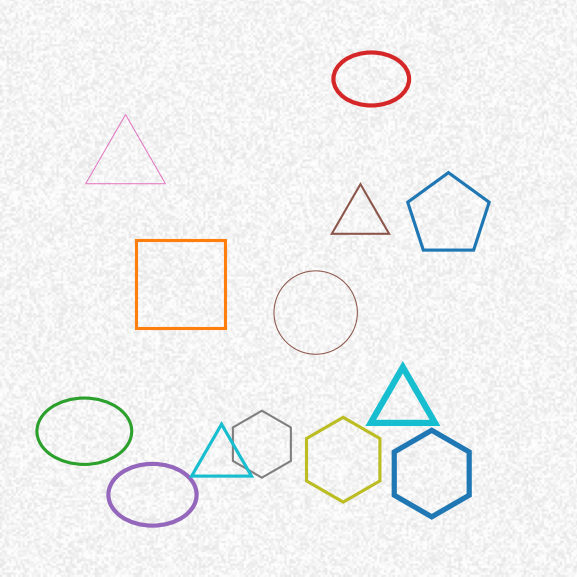[{"shape": "pentagon", "thickness": 1.5, "radius": 0.37, "center": [0.777, 0.626]}, {"shape": "hexagon", "thickness": 2.5, "radius": 0.37, "center": [0.748, 0.179]}, {"shape": "square", "thickness": 1.5, "radius": 0.38, "center": [0.313, 0.508]}, {"shape": "oval", "thickness": 1.5, "radius": 0.41, "center": [0.146, 0.252]}, {"shape": "oval", "thickness": 2, "radius": 0.33, "center": [0.643, 0.862]}, {"shape": "oval", "thickness": 2, "radius": 0.38, "center": [0.264, 0.142]}, {"shape": "circle", "thickness": 0.5, "radius": 0.36, "center": [0.547, 0.458]}, {"shape": "triangle", "thickness": 1, "radius": 0.29, "center": [0.624, 0.623]}, {"shape": "triangle", "thickness": 0.5, "radius": 0.4, "center": [0.217, 0.721]}, {"shape": "hexagon", "thickness": 1, "radius": 0.29, "center": [0.453, 0.23]}, {"shape": "hexagon", "thickness": 1.5, "radius": 0.37, "center": [0.594, 0.203]}, {"shape": "triangle", "thickness": 1.5, "radius": 0.3, "center": [0.384, 0.205]}, {"shape": "triangle", "thickness": 3, "radius": 0.32, "center": [0.698, 0.299]}]